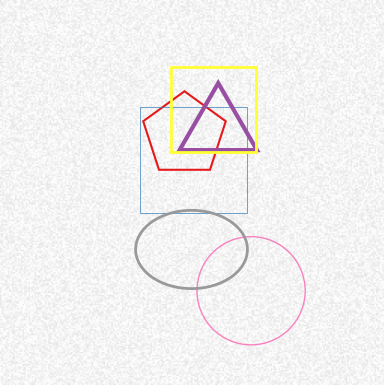[{"shape": "pentagon", "thickness": 1.5, "radius": 0.56, "center": [0.479, 0.65]}, {"shape": "square", "thickness": 0.5, "radius": 0.69, "center": [0.503, 0.585]}, {"shape": "triangle", "thickness": 3, "radius": 0.58, "center": [0.567, 0.668]}, {"shape": "square", "thickness": 2, "radius": 0.55, "center": [0.554, 0.715]}, {"shape": "circle", "thickness": 1, "radius": 0.7, "center": [0.652, 0.245]}, {"shape": "oval", "thickness": 2, "radius": 0.73, "center": [0.497, 0.352]}]